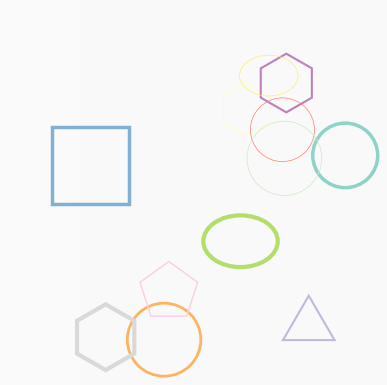[{"shape": "circle", "thickness": 2.5, "radius": 0.42, "center": [0.891, 0.596]}, {"shape": "hexagon", "thickness": 0.5, "radius": 0.34, "center": [0.636, 0.716]}, {"shape": "triangle", "thickness": 1.5, "radius": 0.38, "center": [0.797, 0.155]}, {"shape": "circle", "thickness": 0.5, "radius": 0.41, "center": [0.729, 0.663]}, {"shape": "square", "thickness": 2.5, "radius": 0.5, "center": [0.234, 0.57]}, {"shape": "circle", "thickness": 2, "radius": 0.47, "center": [0.423, 0.118]}, {"shape": "oval", "thickness": 3, "radius": 0.48, "center": [0.621, 0.373]}, {"shape": "pentagon", "thickness": 1, "radius": 0.39, "center": [0.436, 0.242]}, {"shape": "hexagon", "thickness": 3, "radius": 0.43, "center": [0.273, 0.124]}, {"shape": "hexagon", "thickness": 1.5, "radius": 0.38, "center": [0.739, 0.784]}, {"shape": "circle", "thickness": 0.5, "radius": 0.48, "center": [0.734, 0.589]}, {"shape": "oval", "thickness": 0.5, "radius": 0.38, "center": [0.694, 0.804]}]